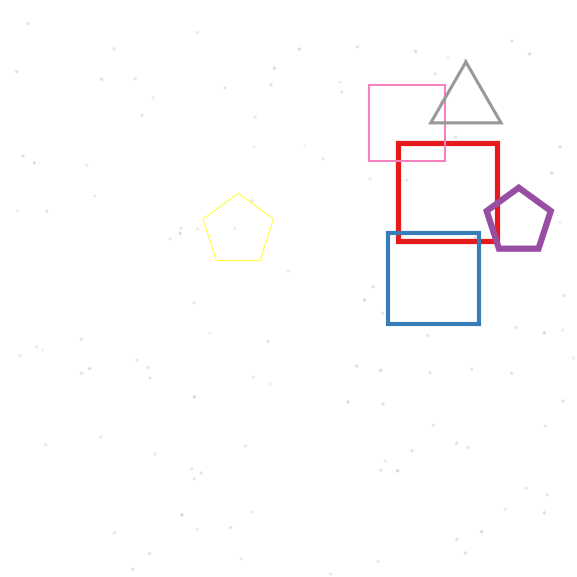[{"shape": "square", "thickness": 2.5, "radius": 0.43, "center": [0.775, 0.667]}, {"shape": "square", "thickness": 2, "radius": 0.39, "center": [0.75, 0.517]}, {"shape": "pentagon", "thickness": 3, "radius": 0.29, "center": [0.898, 0.616]}, {"shape": "pentagon", "thickness": 0.5, "radius": 0.32, "center": [0.413, 0.6]}, {"shape": "square", "thickness": 1, "radius": 0.33, "center": [0.704, 0.786]}, {"shape": "triangle", "thickness": 1.5, "radius": 0.35, "center": [0.807, 0.822]}]